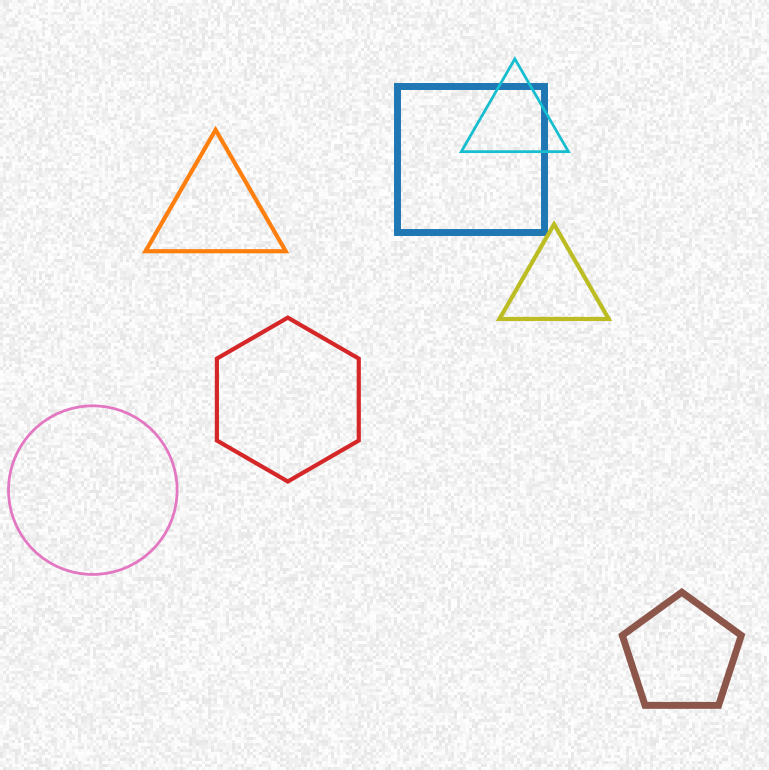[{"shape": "square", "thickness": 2.5, "radius": 0.48, "center": [0.611, 0.793]}, {"shape": "triangle", "thickness": 1.5, "radius": 0.53, "center": [0.28, 0.726]}, {"shape": "hexagon", "thickness": 1.5, "radius": 0.53, "center": [0.374, 0.481]}, {"shape": "pentagon", "thickness": 2.5, "radius": 0.41, "center": [0.885, 0.15]}, {"shape": "circle", "thickness": 1, "radius": 0.55, "center": [0.121, 0.363]}, {"shape": "triangle", "thickness": 1.5, "radius": 0.41, "center": [0.72, 0.627]}, {"shape": "triangle", "thickness": 1, "radius": 0.4, "center": [0.669, 0.843]}]